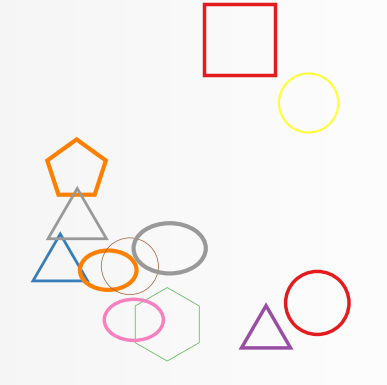[{"shape": "square", "thickness": 2.5, "radius": 0.46, "center": [0.619, 0.897]}, {"shape": "circle", "thickness": 2.5, "radius": 0.41, "center": [0.819, 0.213]}, {"shape": "triangle", "thickness": 2, "radius": 0.41, "center": [0.156, 0.311]}, {"shape": "hexagon", "thickness": 0.5, "radius": 0.48, "center": [0.432, 0.158]}, {"shape": "triangle", "thickness": 2.5, "radius": 0.37, "center": [0.687, 0.133]}, {"shape": "oval", "thickness": 3, "radius": 0.37, "center": [0.279, 0.298]}, {"shape": "pentagon", "thickness": 3, "radius": 0.4, "center": [0.198, 0.558]}, {"shape": "circle", "thickness": 1.5, "radius": 0.38, "center": [0.796, 0.732]}, {"shape": "circle", "thickness": 0.5, "radius": 0.37, "center": [0.335, 0.308]}, {"shape": "oval", "thickness": 2.5, "radius": 0.38, "center": [0.345, 0.169]}, {"shape": "oval", "thickness": 3, "radius": 0.47, "center": [0.438, 0.355]}, {"shape": "triangle", "thickness": 2, "radius": 0.44, "center": [0.199, 0.423]}]